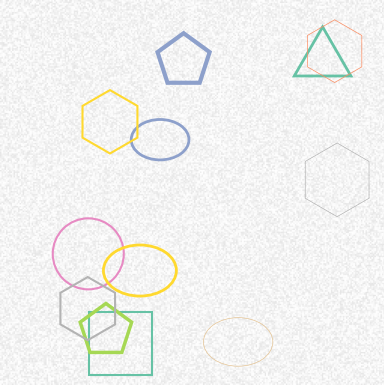[{"shape": "square", "thickness": 1.5, "radius": 0.41, "center": [0.314, 0.108]}, {"shape": "triangle", "thickness": 2, "radius": 0.43, "center": [0.838, 0.845]}, {"shape": "hexagon", "thickness": 0.5, "radius": 0.41, "center": [0.869, 0.867]}, {"shape": "pentagon", "thickness": 3, "radius": 0.36, "center": [0.477, 0.843]}, {"shape": "oval", "thickness": 2, "radius": 0.37, "center": [0.416, 0.637]}, {"shape": "circle", "thickness": 1.5, "radius": 0.46, "center": [0.229, 0.341]}, {"shape": "pentagon", "thickness": 2.5, "radius": 0.35, "center": [0.275, 0.141]}, {"shape": "oval", "thickness": 2, "radius": 0.47, "center": [0.363, 0.297]}, {"shape": "hexagon", "thickness": 1.5, "radius": 0.41, "center": [0.286, 0.684]}, {"shape": "oval", "thickness": 0.5, "radius": 0.45, "center": [0.619, 0.112]}, {"shape": "hexagon", "thickness": 0.5, "radius": 0.48, "center": [0.876, 0.533]}, {"shape": "hexagon", "thickness": 1.5, "radius": 0.41, "center": [0.228, 0.198]}]